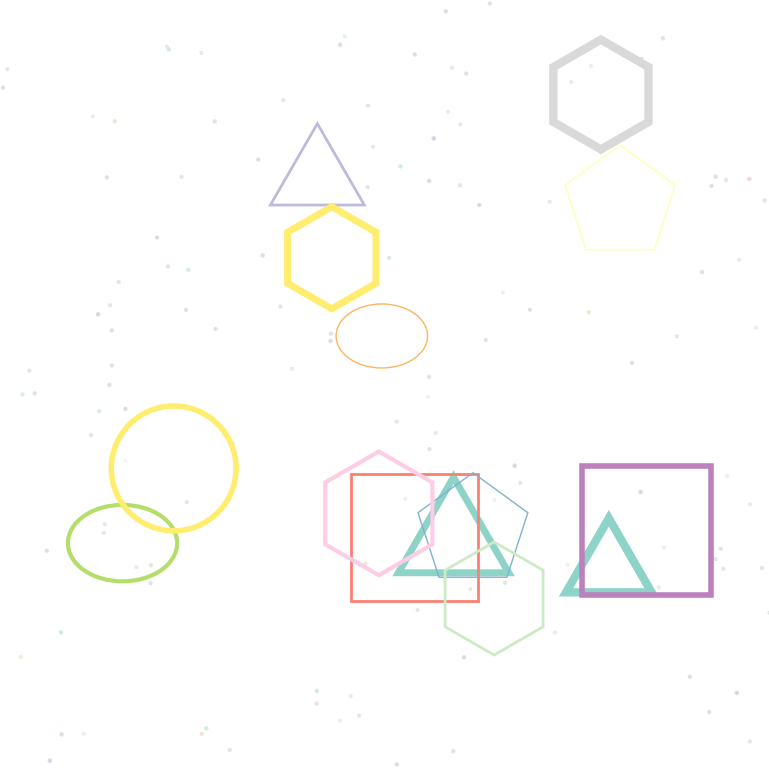[{"shape": "triangle", "thickness": 2.5, "radius": 0.41, "center": [0.589, 0.298]}, {"shape": "triangle", "thickness": 3, "radius": 0.32, "center": [0.791, 0.263]}, {"shape": "pentagon", "thickness": 0.5, "radius": 0.38, "center": [0.805, 0.736]}, {"shape": "triangle", "thickness": 1, "radius": 0.35, "center": [0.412, 0.769]}, {"shape": "square", "thickness": 1, "radius": 0.41, "center": [0.539, 0.302]}, {"shape": "pentagon", "thickness": 0.5, "radius": 0.37, "center": [0.614, 0.311]}, {"shape": "oval", "thickness": 0.5, "radius": 0.3, "center": [0.496, 0.564]}, {"shape": "oval", "thickness": 1.5, "radius": 0.35, "center": [0.159, 0.295]}, {"shape": "hexagon", "thickness": 1.5, "radius": 0.4, "center": [0.492, 0.333]}, {"shape": "hexagon", "thickness": 3, "radius": 0.36, "center": [0.78, 0.877]}, {"shape": "square", "thickness": 2, "radius": 0.42, "center": [0.839, 0.311]}, {"shape": "hexagon", "thickness": 1, "radius": 0.37, "center": [0.642, 0.223]}, {"shape": "hexagon", "thickness": 2.5, "radius": 0.33, "center": [0.431, 0.665]}, {"shape": "circle", "thickness": 2, "radius": 0.41, "center": [0.226, 0.392]}]